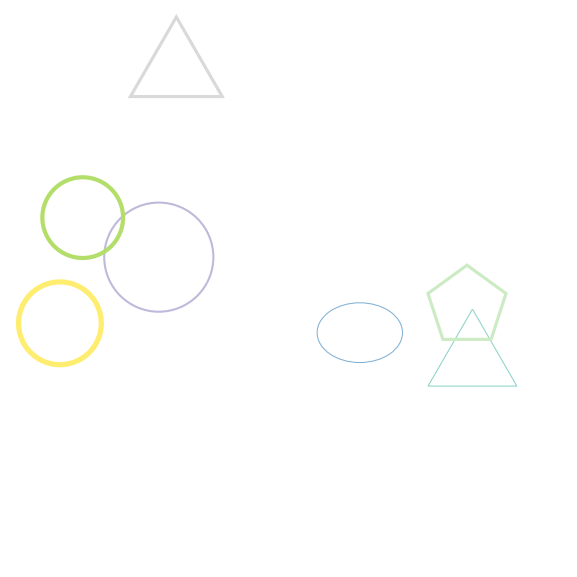[{"shape": "triangle", "thickness": 0.5, "radius": 0.44, "center": [0.818, 0.375]}, {"shape": "circle", "thickness": 1, "radius": 0.47, "center": [0.275, 0.554]}, {"shape": "oval", "thickness": 0.5, "radius": 0.37, "center": [0.623, 0.423]}, {"shape": "circle", "thickness": 2, "radius": 0.35, "center": [0.143, 0.622]}, {"shape": "triangle", "thickness": 1.5, "radius": 0.46, "center": [0.305, 0.878]}, {"shape": "pentagon", "thickness": 1.5, "radius": 0.36, "center": [0.809, 0.469]}, {"shape": "circle", "thickness": 2.5, "radius": 0.36, "center": [0.104, 0.439]}]